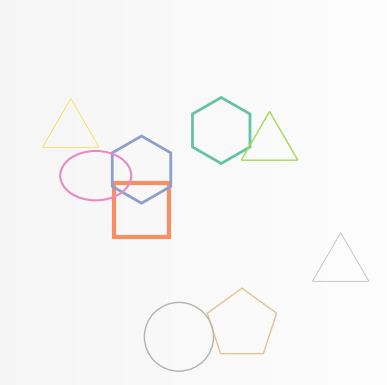[{"shape": "hexagon", "thickness": 2, "radius": 0.43, "center": [0.571, 0.661]}, {"shape": "square", "thickness": 3, "radius": 0.36, "center": [0.366, 0.454]}, {"shape": "hexagon", "thickness": 2, "radius": 0.44, "center": [0.365, 0.559]}, {"shape": "oval", "thickness": 1.5, "radius": 0.46, "center": [0.247, 0.544]}, {"shape": "triangle", "thickness": 1, "radius": 0.42, "center": [0.696, 0.626]}, {"shape": "triangle", "thickness": 0.5, "radius": 0.42, "center": [0.183, 0.659]}, {"shape": "pentagon", "thickness": 1, "radius": 0.47, "center": [0.624, 0.158]}, {"shape": "circle", "thickness": 1, "radius": 0.45, "center": [0.462, 0.125]}, {"shape": "triangle", "thickness": 0.5, "radius": 0.42, "center": [0.879, 0.311]}]